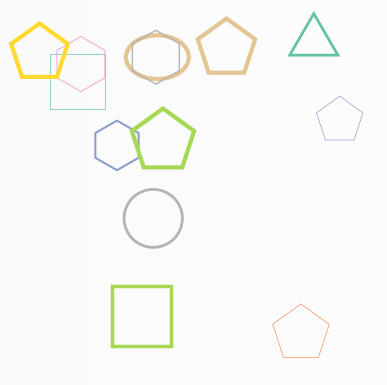[{"shape": "triangle", "thickness": 2, "radius": 0.36, "center": [0.81, 0.893]}, {"shape": "square", "thickness": 0.5, "radius": 0.36, "center": [0.199, 0.79]}, {"shape": "pentagon", "thickness": 0.5, "radius": 0.38, "center": [0.777, 0.134]}, {"shape": "hexagon", "thickness": 1.5, "radius": 0.32, "center": [0.302, 0.622]}, {"shape": "pentagon", "thickness": 0.5, "radius": 0.31, "center": [0.877, 0.687]}, {"shape": "hexagon", "thickness": 0.5, "radius": 0.36, "center": [0.209, 0.834]}, {"shape": "square", "thickness": 2.5, "radius": 0.38, "center": [0.365, 0.179]}, {"shape": "pentagon", "thickness": 3, "radius": 0.42, "center": [0.421, 0.634]}, {"shape": "pentagon", "thickness": 3, "radius": 0.38, "center": [0.102, 0.862]}, {"shape": "pentagon", "thickness": 3, "radius": 0.39, "center": [0.584, 0.874]}, {"shape": "oval", "thickness": 3, "radius": 0.41, "center": [0.406, 0.852]}, {"shape": "hexagon", "thickness": 1, "radius": 0.35, "center": [0.402, 0.851]}, {"shape": "circle", "thickness": 2, "radius": 0.38, "center": [0.395, 0.433]}]